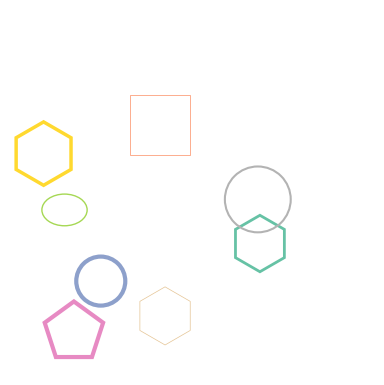[{"shape": "hexagon", "thickness": 2, "radius": 0.37, "center": [0.675, 0.367]}, {"shape": "square", "thickness": 0.5, "radius": 0.39, "center": [0.416, 0.675]}, {"shape": "circle", "thickness": 3, "radius": 0.32, "center": [0.262, 0.27]}, {"shape": "pentagon", "thickness": 3, "radius": 0.4, "center": [0.192, 0.137]}, {"shape": "oval", "thickness": 1, "radius": 0.29, "center": [0.168, 0.455]}, {"shape": "hexagon", "thickness": 2.5, "radius": 0.41, "center": [0.113, 0.601]}, {"shape": "hexagon", "thickness": 0.5, "radius": 0.38, "center": [0.429, 0.179]}, {"shape": "circle", "thickness": 1.5, "radius": 0.43, "center": [0.67, 0.482]}]